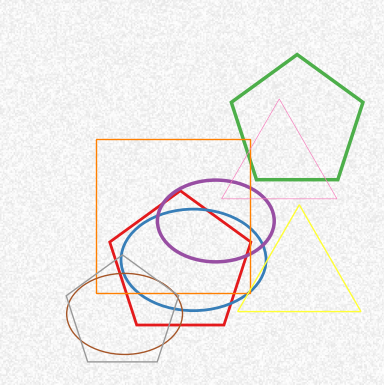[{"shape": "pentagon", "thickness": 2, "radius": 0.96, "center": [0.468, 0.312]}, {"shape": "oval", "thickness": 2, "radius": 0.94, "center": [0.503, 0.325]}, {"shape": "pentagon", "thickness": 2.5, "radius": 0.9, "center": [0.772, 0.679]}, {"shape": "oval", "thickness": 2.5, "radius": 0.76, "center": [0.561, 0.426]}, {"shape": "square", "thickness": 1, "radius": 1.0, "center": [0.45, 0.438]}, {"shape": "triangle", "thickness": 1, "radius": 0.92, "center": [0.777, 0.283]}, {"shape": "oval", "thickness": 1, "radius": 0.75, "center": [0.324, 0.185]}, {"shape": "triangle", "thickness": 0.5, "radius": 0.86, "center": [0.725, 0.57]}, {"shape": "pentagon", "thickness": 1, "radius": 0.77, "center": [0.318, 0.184]}]